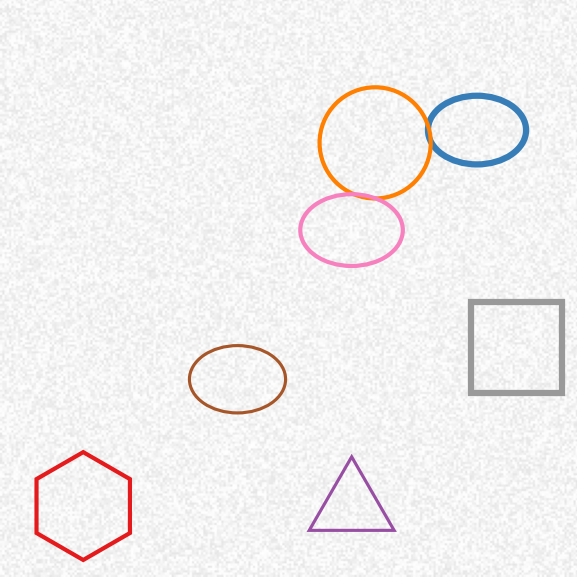[{"shape": "hexagon", "thickness": 2, "radius": 0.47, "center": [0.144, 0.123]}, {"shape": "oval", "thickness": 3, "radius": 0.42, "center": [0.826, 0.774]}, {"shape": "triangle", "thickness": 1.5, "radius": 0.42, "center": [0.609, 0.123]}, {"shape": "circle", "thickness": 2, "radius": 0.48, "center": [0.65, 0.752]}, {"shape": "oval", "thickness": 1.5, "radius": 0.42, "center": [0.411, 0.342]}, {"shape": "oval", "thickness": 2, "radius": 0.44, "center": [0.609, 0.601]}, {"shape": "square", "thickness": 3, "radius": 0.39, "center": [0.894, 0.397]}]